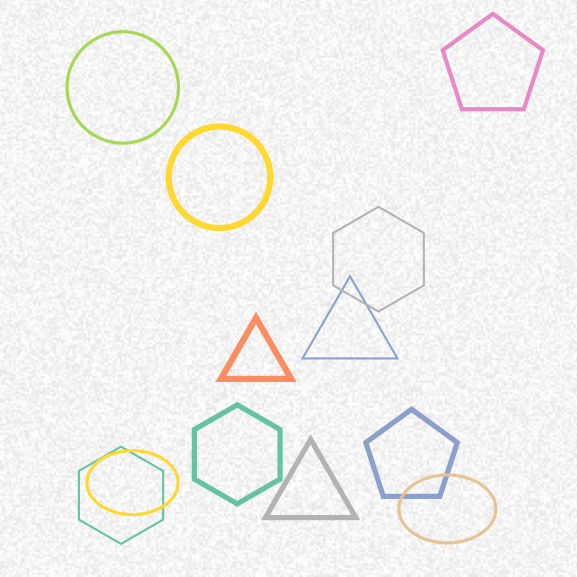[{"shape": "hexagon", "thickness": 1, "radius": 0.42, "center": [0.21, 0.142]}, {"shape": "hexagon", "thickness": 2.5, "radius": 0.43, "center": [0.411, 0.212]}, {"shape": "triangle", "thickness": 3, "radius": 0.35, "center": [0.443, 0.378]}, {"shape": "pentagon", "thickness": 2.5, "radius": 0.42, "center": [0.713, 0.207]}, {"shape": "triangle", "thickness": 1, "radius": 0.47, "center": [0.606, 0.426]}, {"shape": "pentagon", "thickness": 2, "radius": 0.46, "center": [0.853, 0.884]}, {"shape": "circle", "thickness": 1.5, "radius": 0.48, "center": [0.213, 0.848]}, {"shape": "circle", "thickness": 3, "radius": 0.44, "center": [0.38, 0.692]}, {"shape": "oval", "thickness": 1.5, "radius": 0.4, "center": [0.229, 0.163]}, {"shape": "oval", "thickness": 1.5, "radius": 0.42, "center": [0.775, 0.118]}, {"shape": "hexagon", "thickness": 1, "radius": 0.45, "center": [0.655, 0.55]}, {"shape": "triangle", "thickness": 2.5, "radius": 0.45, "center": [0.538, 0.148]}]